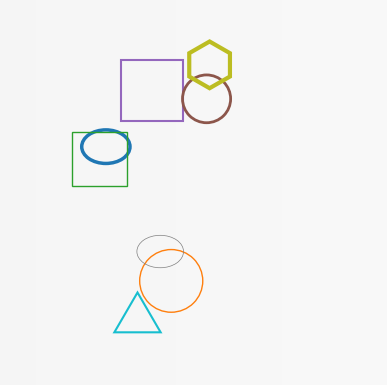[{"shape": "oval", "thickness": 2.5, "radius": 0.31, "center": [0.273, 0.619]}, {"shape": "circle", "thickness": 1, "radius": 0.41, "center": [0.442, 0.27]}, {"shape": "square", "thickness": 1, "radius": 0.35, "center": [0.256, 0.587]}, {"shape": "square", "thickness": 1.5, "radius": 0.39, "center": [0.392, 0.765]}, {"shape": "circle", "thickness": 2, "radius": 0.31, "center": [0.533, 0.743]}, {"shape": "oval", "thickness": 0.5, "radius": 0.3, "center": [0.413, 0.347]}, {"shape": "hexagon", "thickness": 3, "radius": 0.3, "center": [0.541, 0.832]}, {"shape": "triangle", "thickness": 1.5, "radius": 0.34, "center": [0.355, 0.171]}]